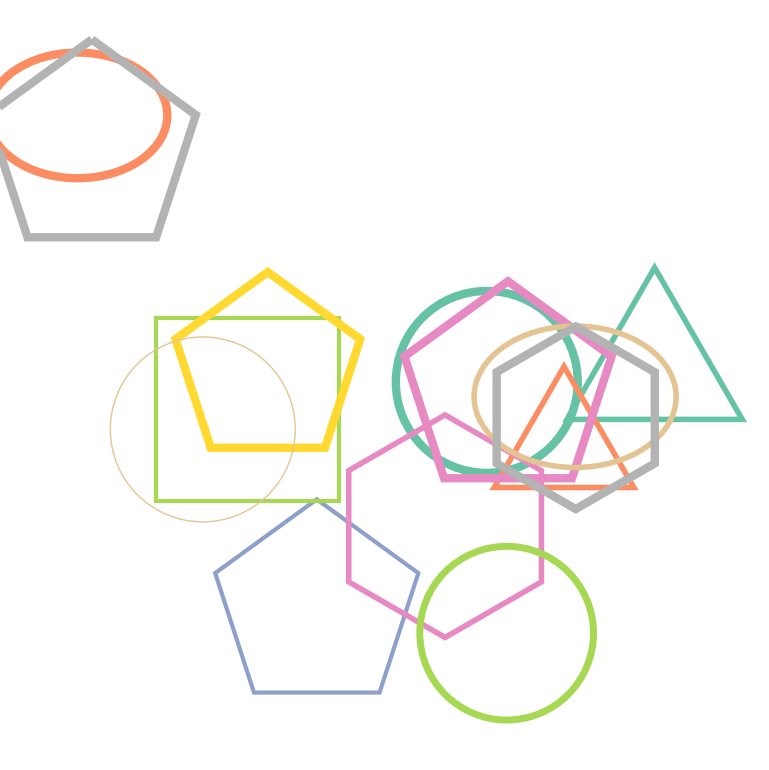[{"shape": "triangle", "thickness": 2, "radius": 0.66, "center": [0.85, 0.521]}, {"shape": "circle", "thickness": 3, "radius": 0.59, "center": [0.632, 0.504]}, {"shape": "oval", "thickness": 3, "radius": 0.58, "center": [0.101, 0.85]}, {"shape": "triangle", "thickness": 2, "radius": 0.52, "center": [0.732, 0.419]}, {"shape": "pentagon", "thickness": 1.5, "radius": 0.69, "center": [0.411, 0.213]}, {"shape": "hexagon", "thickness": 2, "radius": 0.72, "center": [0.578, 0.317]}, {"shape": "pentagon", "thickness": 3, "radius": 0.71, "center": [0.66, 0.493]}, {"shape": "circle", "thickness": 2.5, "radius": 0.56, "center": [0.658, 0.178]}, {"shape": "square", "thickness": 1.5, "radius": 0.59, "center": [0.321, 0.468]}, {"shape": "pentagon", "thickness": 3, "radius": 0.63, "center": [0.348, 0.521]}, {"shape": "circle", "thickness": 0.5, "radius": 0.6, "center": [0.263, 0.442]}, {"shape": "oval", "thickness": 2, "radius": 0.66, "center": [0.747, 0.485]}, {"shape": "pentagon", "thickness": 3, "radius": 0.71, "center": [0.119, 0.807]}, {"shape": "hexagon", "thickness": 3, "radius": 0.59, "center": [0.748, 0.457]}]